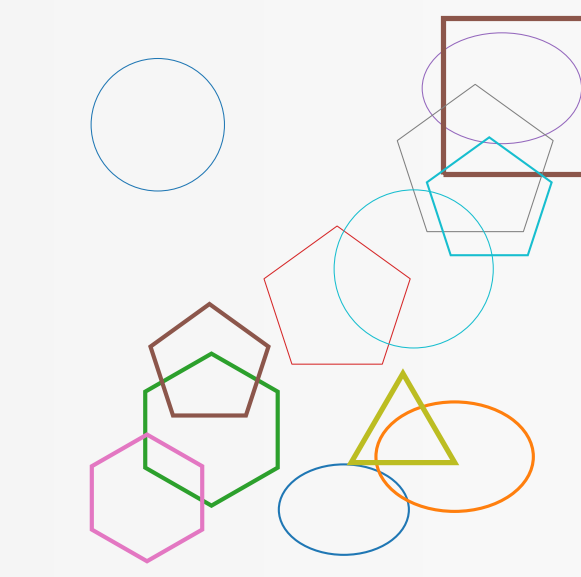[{"shape": "circle", "thickness": 0.5, "radius": 0.57, "center": [0.271, 0.783]}, {"shape": "oval", "thickness": 1, "radius": 0.56, "center": [0.592, 0.117]}, {"shape": "oval", "thickness": 1.5, "radius": 0.68, "center": [0.782, 0.208]}, {"shape": "hexagon", "thickness": 2, "radius": 0.66, "center": [0.364, 0.255]}, {"shape": "pentagon", "thickness": 0.5, "radius": 0.66, "center": [0.58, 0.476]}, {"shape": "oval", "thickness": 0.5, "radius": 0.69, "center": [0.863, 0.846]}, {"shape": "pentagon", "thickness": 2, "radius": 0.53, "center": [0.36, 0.366]}, {"shape": "square", "thickness": 2.5, "radius": 0.67, "center": [0.897, 0.833]}, {"shape": "hexagon", "thickness": 2, "radius": 0.55, "center": [0.253, 0.137]}, {"shape": "pentagon", "thickness": 0.5, "radius": 0.71, "center": [0.818, 0.712]}, {"shape": "triangle", "thickness": 2.5, "radius": 0.51, "center": [0.693, 0.25]}, {"shape": "circle", "thickness": 0.5, "radius": 0.68, "center": [0.712, 0.533]}, {"shape": "pentagon", "thickness": 1, "radius": 0.56, "center": [0.842, 0.648]}]